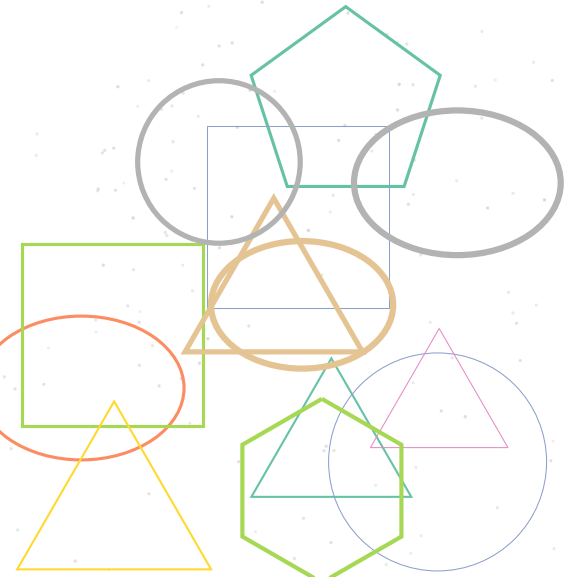[{"shape": "triangle", "thickness": 1, "radius": 0.8, "center": [0.574, 0.219]}, {"shape": "pentagon", "thickness": 1.5, "radius": 0.86, "center": [0.599, 0.816]}, {"shape": "oval", "thickness": 1.5, "radius": 0.89, "center": [0.141, 0.327]}, {"shape": "square", "thickness": 0.5, "radius": 0.79, "center": [0.516, 0.623]}, {"shape": "circle", "thickness": 0.5, "radius": 0.94, "center": [0.758, 0.199]}, {"shape": "triangle", "thickness": 0.5, "radius": 0.69, "center": [0.761, 0.293]}, {"shape": "hexagon", "thickness": 2, "radius": 0.8, "center": [0.557, 0.149]}, {"shape": "square", "thickness": 1.5, "radius": 0.78, "center": [0.195, 0.419]}, {"shape": "triangle", "thickness": 1, "radius": 0.97, "center": [0.198, 0.11]}, {"shape": "oval", "thickness": 3, "radius": 0.79, "center": [0.523, 0.471]}, {"shape": "triangle", "thickness": 2.5, "radius": 0.89, "center": [0.474, 0.479]}, {"shape": "circle", "thickness": 2.5, "radius": 0.7, "center": [0.379, 0.719]}, {"shape": "oval", "thickness": 3, "radius": 0.89, "center": [0.792, 0.683]}]